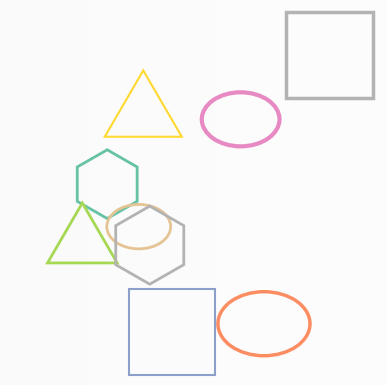[{"shape": "hexagon", "thickness": 2, "radius": 0.45, "center": [0.277, 0.522]}, {"shape": "oval", "thickness": 2.5, "radius": 0.59, "center": [0.681, 0.159]}, {"shape": "square", "thickness": 1.5, "radius": 0.56, "center": [0.444, 0.139]}, {"shape": "oval", "thickness": 3, "radius": 0.5, "center": [0.621, 0.69]}, {"shape": "triangle", "thickness": 2, "radius": 0.52, "center": [0.213, 0.369]}, {"shape": "triangle", "thickness": 1.5, "radius": 0.57, "center": [0.37, 0.702]}, {"shape": "oval", "thickness": 2, "radius": 0.41, "center": [0.358, 0.411]}, {"shape": "hexagon", "thickness": 2, "radius": 0.51, "center": [0.386, 0.363]}, {"shape": "square", "thickness": 2.5, "radius": 0.56, "center": [0.85, 0.857]}]